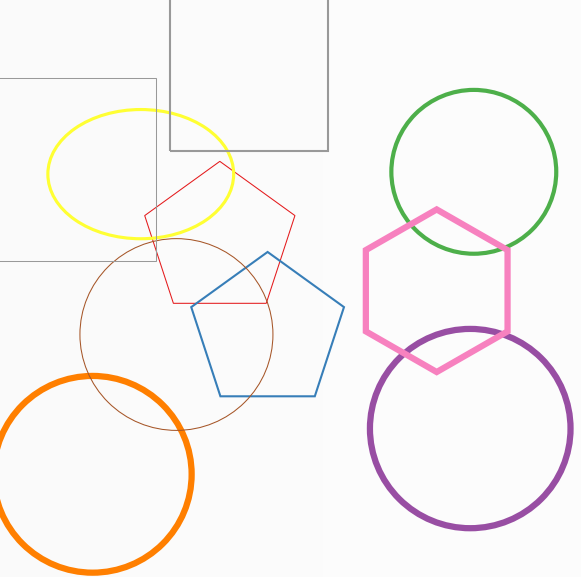[{"shape": "pentagon", "thickness": 0.5, "radius": 0.68, "center": [0.378, 0.584]}, {"shape": "pentagon", "thickness": 1, "radius": 0.69, "center": [0.46, 0.425]}, {"shape": "circle", "thickness": 2, "radius": 0.71, "center": [0.815, 0.702]}, {"shape": "circle", "thickness": 3, "radius": 0.86, "center": [0.809, 0.257]}, {"shape": "circle", "thickness": 3, "radius": 0.85, "center": [0.159, 0.178]}, {"shape": "oval", "thickness": 1.5, "radius": 0.8, "center": [0.242, 0.698]}, {"shape": "circle", "thickness": 0.5, "radius": 0.83, "center": [0.304, 0.42]}, {"shape": "hexagon", "thickness": 3, "radius": 0.7, "center": [0.751, 0.496]}, {"shape": "square", "thickness": 1, "radius": 0.68, "center": [0.429, 0.873]}, {"shape": "square", "thickness": 0.5, "radius": 0.79, "center": [0.109, 0.705]}]